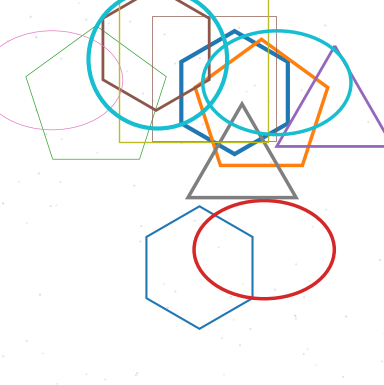[{"shape": "hexagon", "thickness": 1.5, "radius": 0.8, "center": [0.518, 0.305]}, {"shape": "hexagon", "thickness": 3, "radius": 0.8, "center": [0.609, 0.759]}, {"shape": "pentagon", "thickness": 2.5, "radius": 0.91, "center": [0.679, 0.717]}, {"shape": "pentagon", "thickness": 0.5, "radius": 0.96, "center": [0.25, 0.742]}, {"shape": "oval", "thickness": 2.5, "radius": 0.91, "center": [0.686, 0.352]}, {"shape": "triangle", "thickness": 2, "radius": 0.87, "center": [0.87, 0.707]}, {"shape": "square", "thickness": 0.5, "radius": 0.81, "center": [0.555, 0.795]}, {"shape": "hexagon", "thickness": 2, "radius": 0.8, "center": [0.405, 0.873]}, {"shape": "oval", "thickness": 0.5, "radius": 0.92, "center": [0.135, 0.791]}, {"shape": "triangle", "thickness": 2.5, "radius": 0.81, "center": [0.629, 0.568]}, {"shape": "square", "thickness": 1, "radius": 0.97, "center": [0.504, 0.825]}, {"shape": "circle", "thickness": 3, "radius": 0.9, "center": [0.41, 0.846]}, {"shape": "oval", "thickness": 2.5, "radius": 0.96, "center": [0.719, 0.785]}]